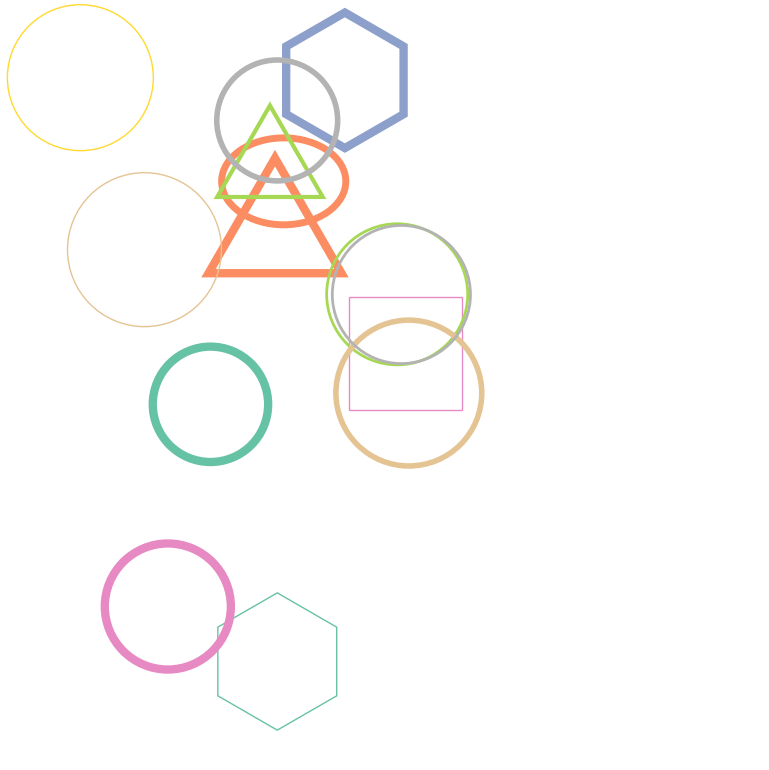[{"shape": "circle", "thickness": 3, "radius": 0.37, "center": [0.273, 0.475]}, {"shape": "hexagon", "thickness": 0.5, "radius": 0.45, "center": [0.36, 0.141]}, {"shape": "oval", "thickness": 2.5, "radius": 0.4, "center": [0.368, 0.764]}, {"shape": "triangle", "thickness": 3, "radius": 0.5, "center": [0.357, 0.695]}, {"shape": "hexagon", "thickness": 3, "radius": 0.44, "center": [0.448, 0.896]}, {"shape": "circle", "thickness": 3, "radius": 0.41, "center": [0.218, 0.212]}, {"shape": "square", "thickness": 0.5, "radius": 0.37, "center": [0.526, 0.541]}, {"shape": "circle", "thickness": 1, "radius": 0.46, "center": [0.516, 0.618]}, {"shape": "triangle", "thickness": 1.5, "radius": 0.4, "center": [0.351, 0.784]}, {"shape": "circle", "thickness": 0.5, "radius": 0.47, "center": [0.104, 0.899]}, {"shape": "circle", "thickness": 0.5, "radius": 0.5, "center": [0.188, 0.676]}, {"shape": "circle", "thickness": 2, "radius": 0.47, "center": [0.531, 0.49]}, {"shape": "circle", "thickness": 2, "radius": 0.39, "center": [0.36, 0.844]}, {"shape": "circle", "thickness": 1, "radius": 0.45, "center": [0.521, 0.618]}]